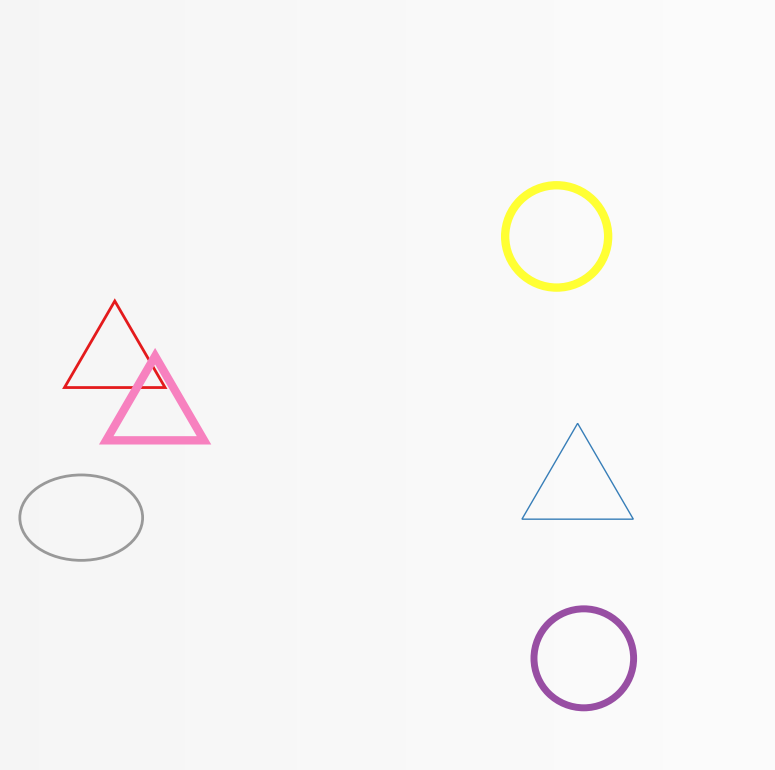[{"shape": "triangle", "thickness": 1, "radius": 0.37, "center": [0.148, 0.534]}, {"shape": "triangle", "thickness": 0.5, "radius": 0.41, "center": [0.745, 0.367]}, {"shape": "circle", "thickness": 2.5, "radius": 0.32, "center": [0.753, 0.145]}, {"shape": "circle", "thickness": 3, "radius": 0.33, "center": [0.718, 0.693]}, {"shape": "triangle", "thickness": 3, "radius": 0.36, "center": [0.2, 0.465]}, {"shape": "oval", "thickness": 1, "radius": 0.4, "center": [0.105, 0.328]}]